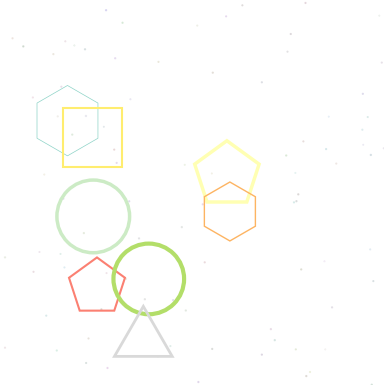[{"shape": "hexagon", "thickness": 0.5, "radius": 0.46, "center": [0.175, 0.687]}, {"shape": "pentagon", "thickness": 2.5, "radius": 0.44, "center": [0.589, 0.546]}, {"shape": "pentagon", "thickness": 1.5, "radius": 0.38, "center": [0.252, 0.255]}, {"shape": "hexagon", "thickness": 1, "radius": 0.38, "center": [0.597, 0.451]}, {"shape": "circle", "thickness": 3, "radius": 0.46, "center": [0.386, 0.276]}, {"shape": "triangle", "thickness": 2, "radius": 0.43, "center": [0.372, 0.118]}, {"shape": "circle", "thickness": 2.5, "radius": 0.47, "center": [0.242, 0.438]}, {"shape": "square", "thickness": 1.5, "radius": 0.38, "center": [0.241, 0.643]}]